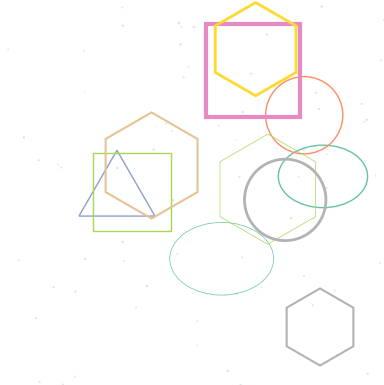[{"shape": "oval", "thickness": 0.5, "radius": 0.67, "center": [0.576, 0.328]}, {"shape": "oval", "thickness": 1, "radius": 0.58, "center": [0.839, 0.542]}, {"shape": "circle", "thickness": 1, "radius": 0.5, "center": [0.79, 0.701]}, {"shape": "triangle", "thickness": 1, "radius": 0.57, "center": [0.304, 0.496]}, {"shape": "square", "thickness": 3, "radius": 0.61, "center": [0.658, 0.817]}, {"shape": "square", "thickness": 1, "radius": 0.51, "center": [0.343, 0.502]}, {"shape": "hexagon", "thickness": 0.5, "radius": 0.71, "center": [0.695, 0.509]}, {"shape": "hexagon", "thickness": 2, "radius": 0.61, "center": [0.664, 0.872]}, {"shape": "hexagon", "thickness": 1.5, "radius": 0.69, "center": [0.394, 0.57]}, {"shape": "hexagon", "thickness": 1.5, "radius": 0.5, "center": [0.831, 0.151]}, {"shape": "circle", "thickness": 2, "radius": 0.53, "center": [0.741, 0.481]}]